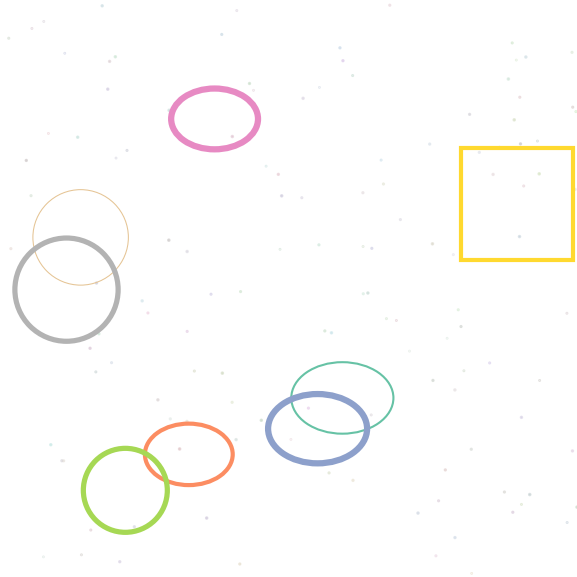[{"shape": "oval", "thickness": 1, "radius": 0.44, "center": [0.593, 0.31]}, {"shape": "oval", "thickness": 2, "radius": 0.38, "center": [0.327, 0.212]}, {"shape": "oval", "thickness": 3, "radius": 0.43, "center": [0.55, 0.257]}, {"shape": "oval", "thickness": 3, "radius": 0.38, "center": [0.372, 0.793]}, {"shape": "circle", "thickness": 2.5, "radius": 0.36, "center": [0.217, 0.15]}, {"shape": "square", "thickness": 2, "radius": 0.48, "center": [0.895, 0.646]}, {"shape": "circle", "thickness": 0.5, "radius": 0.41, "center": [0.14, 0.588]}, {"shape": "circle", "thickness": 2.5, "radius": 0.45, "center": [0.115, 0.498]}]